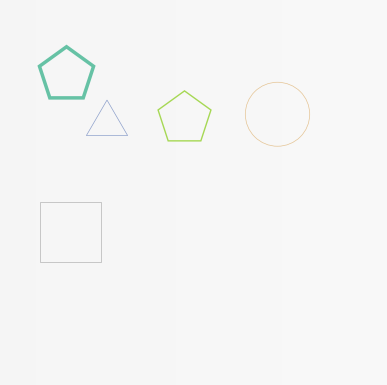[{"shape": "pentagon", "thickness": 2.5, "radius": 0.37, "center": [0.172, 0.805]}, {"shape": "triangle", "thickness": 0.5, "radius": 0.31, "center": [0.276, 0.679]}, {"shape": "pentagon", "thickness": 1, "radius": 0.36, "center": [0.476, 0.692]}, {"shape": "circle", "thickness": 0.5, "radius": 0.42, "center": [0.716, 0.703]}, {"shape": "square", "thickness": 0.5, "radius": 0.39, "center": [0.182, 0.397]}]